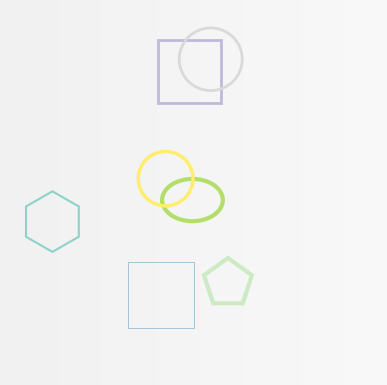[{"shape": "hexagon", "thickness": 1.5, "radius": 0.39, "center": [0.135, 0.424]}, {"shape": "square", "thickness": 2, "radius": 0.41, "center": [0.488, 0.814]}, {"shape": "square", "thickness": 0.5, "radius": 0.42, "center": [0.416, 0.234]}, {"shape": "oval", "thickness": 3, "radius": 0.39, "center": [0.497, 0.48]}, {"shape": "circle", "thickness": 2, "radius": 0.41, "center": [0.544, 0.846]}, {"shape": "pentagon", "thickness": 3, "radius": 0.33, "center": [0.588, 0.265]}, {"shape": "circle", "thickness": 2.5, "radius": 0.35, "center": [0.427, 0.536]}]